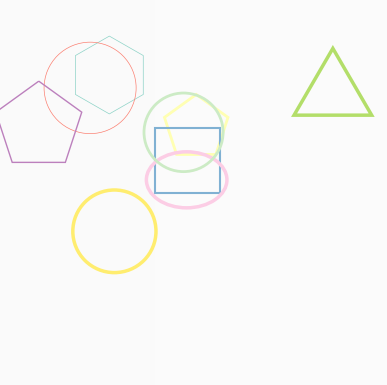[{"shape": "hexagon", "thickness": 0.5, "radius": 0.51, "center": [0.282, 0.805]}, {"shape": "pentagon", "thickness": 2, "radius": 0.43, "center": [0.506, 0.668]}, {"shape": "circle", "thickness": 0.5, "radius": 0.59, "center": [0.233, 0.772]}, {"shape": "square", "thickness": 1.5, "radius": 0.42, "center": [0.485, 0.583]}, {"shape": "triangle", "thickness": 2.5, "radius": 0.58, "center": [0.859, 0.759]}, {"shape": "oval", "thickness": 2.5, "radius": 0.52, "center": [0.482, 0.533]}, {"shape": "pentagon", "thickness": 1, "radius": 0.58, "center": [0.1, 0.673]}, {"shape": "circle", "thickness": 2, "radius": 0.51, "center": [0.474, 0.656]}, {"shape": "circle", "thickness": 2.5, "radius": 0.54, "center": [0.295, 0.399]}]